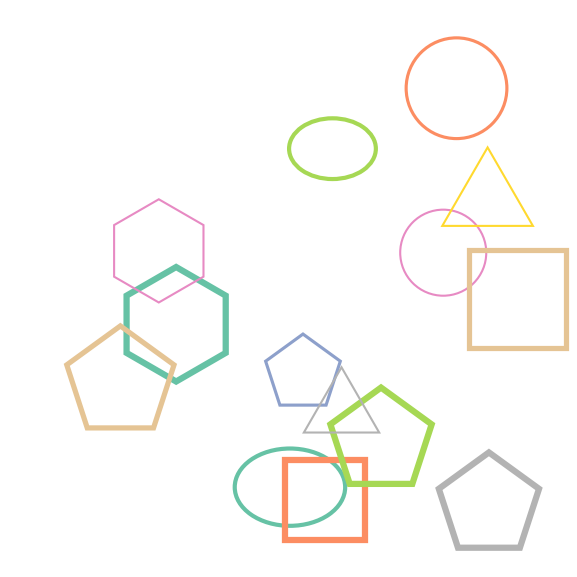[{"shape": "hexagon", "thickness": 3, "radius": 0.5, "center": [0.305, 0.438]}, {"shape": "oval", "thickness": 2, "radius": 0.48, "center": [0.502, 0.156]}, {"shape": "square", "thickness": 3, "radius": 0.35, "center": [0.563, 0.134]}, {"shape": "circle", "thickness": 1.5, "radius": 0.44, "center": [0.791, 0.846]}, {"shape": "pentagon", "thickness": 1.5, "radius": 0.34, "center": [0.525, 0.353]}, {"shape": "circle", "thickness": 1, "radius": 0.37, "center": [0.768, 0.562]}, {"shape": "hexagon", "thickness": 1, "radius": 0.45, "center": [0.275, 0.565]}, {"shape": "pentagon", "thickness": 3, "radius": 0.46, "center": [0.66, 0.236]}, {"shape": "oval", "thickness": 2, "radius": 0.38, "center": [0.576, 0.742]}, {"shape": "triangle", "thickness": 1, "radius": 0.45, "center": [0.844, 0.653]}, {"shape": "square", "thickness": 2.5, "radius": 0.42, "center": [0.896, 0.481]}, {"shape": "pentagon", "thickness": 2.5, "radius": 0.49, "center": [0.208, 0.337]}, {"shape": "triangle", "thickness": 1, "radius": 0.38, "center": [0.591, 0.288]}, {"shape": "pentagon", "thickness": 3, "radius": 0.46, "center": [0.847, 0.124]}]